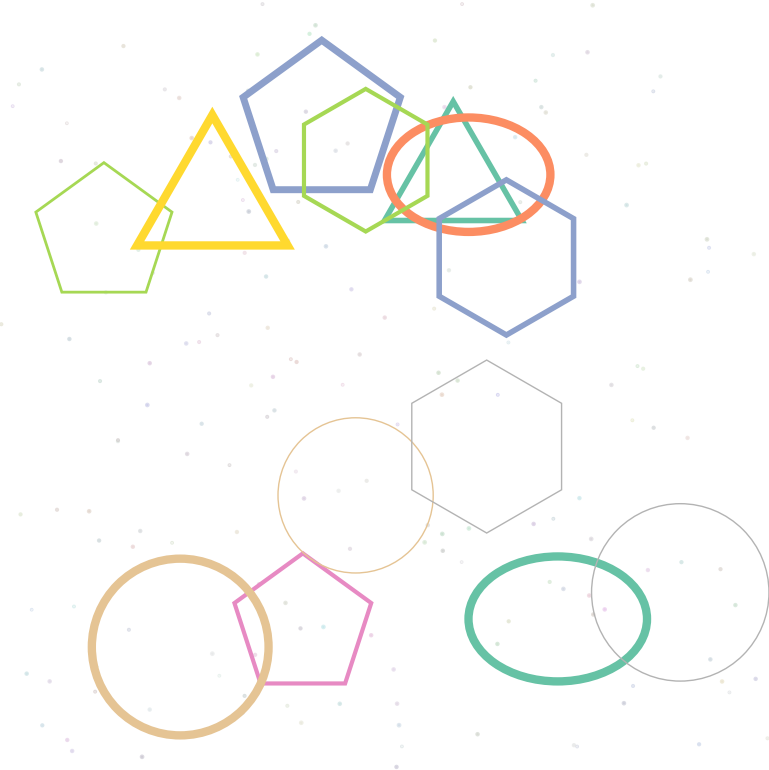[{"shape": "oval", "thickness": 3, "radius": 0.58, "center": [0.724, 0.196]}, {"shape": "triangle", "thickness": 2, "radius": 0.52, "center": [0.589, 0.765]}, {"shape": "oval", "thickness": 3, "radius": 0.53, "center": [0.609, 0.773]}, {"shape": "hexagon", "thickness": 2, "radius": 0.5, "center": [0.658, 0.666]}, {"shape": "pentagon", "thickness": 2.5, "radius": 0.54, "center": [0.418, 0.84]}, {"shape": "pentagon", "thickness": 1.5, "radius": 0.47, "center": [0.393, 0.188]}, {"shape": "pentagon", "thickness": 1, "radius": 0.46, "center": [0.135, 0.696]}, {"shape": "hexagon", "thickness": 1.5, "radius": 0.46, "center": [0.475, 0.792]}, {"shape": "triangle", "thickness": 3, "radius": 0.56, "center": [0.276, 0.738]}, {"shape": "circle", "thickness": 0.5, "radius": 0.5, "center": [0.462, 0.357]}, {"shape": "circle", "thickness": 3, "radius": 0.57, "center": [0.234, 0.16]}, {"shape": "circle", "thickness": 0.5, "radius": 0.58, "center": [0.883, 0.231]}, {"shape": "hexagon", "thickness": 0.5, "radius": 0.56, "center": [0.632, 0.42]}]